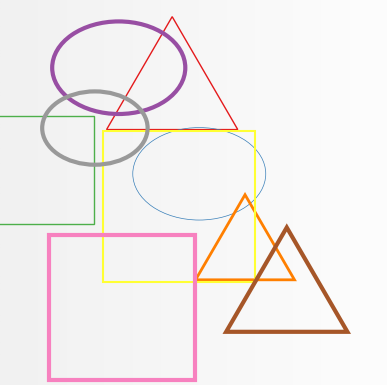[{"shape": "triangle", "thickness": 1, "radius": 0.98, "center": [0.444, 0.761]}, {"shape": "oval", "thickness": 0.5, "radius": 0.86, "center": [0.514, 0.549]}, {"shape": "square", "thickness": 1, "radius": 0.7, "center": [0.102, 0.558]}, {"shape": "oval", "thickness": 3, "radius": 0.86, "center": [0.306, 0.824]}, {"shape": "triangle", "thickness": 2, "radius": 0.74, "center": [0.632, 0.347]}, {"shape": "square", "thickness": 1.5, "radius": 0.98, "center": [0.462, 0.464]}, {"shape": "triangle", "thickness": 3, "radius": 0.9, "center": [0.74, 0.229]}, {"shape": "square", "thickness": 3, "radius": 0.94, "center": [0.314, 0.201]}, {"shape": "oval", "thickness": 3, "radius": 0.68, "center": [0.245, 0.667]}]